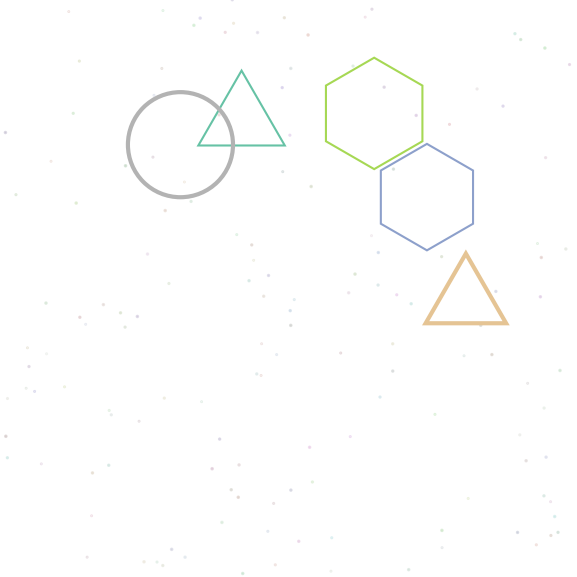[{"shape": "triangle", "thickness": 1, "radius": 0.43, "center": [0.418, 0.79]}, {"shape": "hexagon", "thickness": 1, "radius": 0.46, "center": [0.739, 0.658]}, {"shape": "hexagon", "thickness": 1, "radius": 0.48, "center": [0.648, 0.803]}, {"shape": "triangle", "thickness": 2, "radius": 0.4, "center": [0.807, 0.48]}, {"shape": "circle", "thickness": 2, "radius": 0.45, "center": [0.312, 0.749]}]